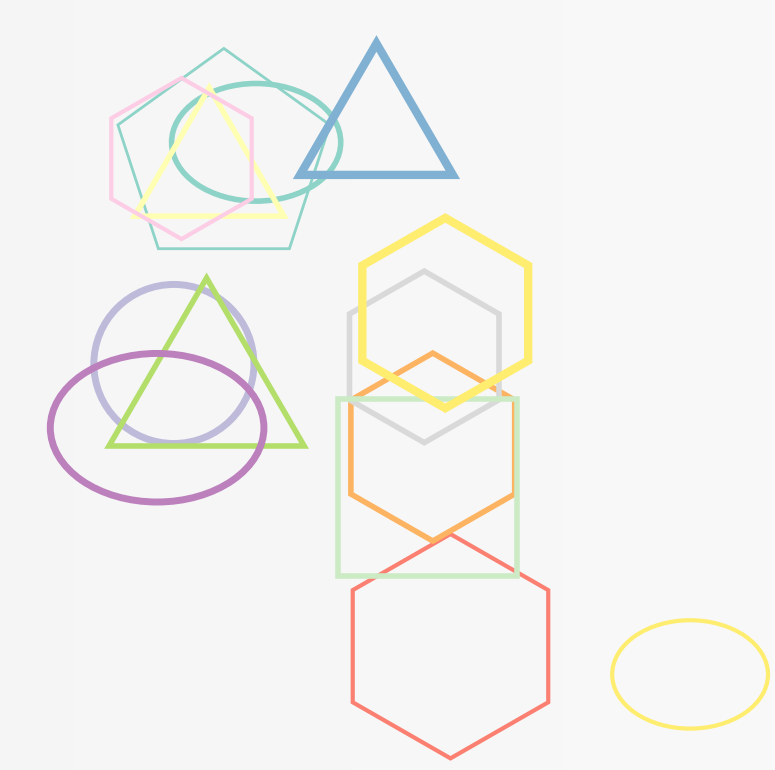[{"shape": "oval", "thickness": 2, "radius": 0.55, "center": [0.331, 0.815]}, {"shape": "pentagon", "thickness": 1, "radius": 0.72, "center": [0.289, 0.793]}, {"shape": "triangle", "thickness": 2, "radius": 0.56, "center": [0.27, 0.775]}, {"shape": "circle", "thickness": 2.5, "radius": 0.52, "center": [0.224, 0.527]}, {"shape": "hexagon", "thickness": 1.5, "radius": 0.73, "center": [0.581, 0.161]}, {"shape": "triangle", "thickness": 3, "radius": 0.57, "center": [0.486, 0.83]}, {"shape": "hexagon", "thickness": 2, "radius": 0.61, "center": [0.558, 0.419]}, {"shape": "triangle", "thickness": 2, "radius": 0.73, "center": [0.267, 0.493]}, {"shape": "hexagon", "thickness": 1.5, "radius": 0.52, "center": [0.234, 0.794]}, {"shape": "hexagon", "thickness": 2, "radius": 0.56, "center": [0.547, 0.537]}, {"shape": "oval", "thickness": 2.5, "radius": 0.69, "center": [0.203, 0.445]}, {"shape": "square", "thickness": 2, "radius": 0.58, "center": [0.552, 0.367]}, {"shape": "oval", "thickness": 1.5, "radius": 0.5, "center": [0.89, 0.124]}, {"shape": "hexagon", "thickness": 3, "radius": 0.62, "center": [0.575, 0.593]}]